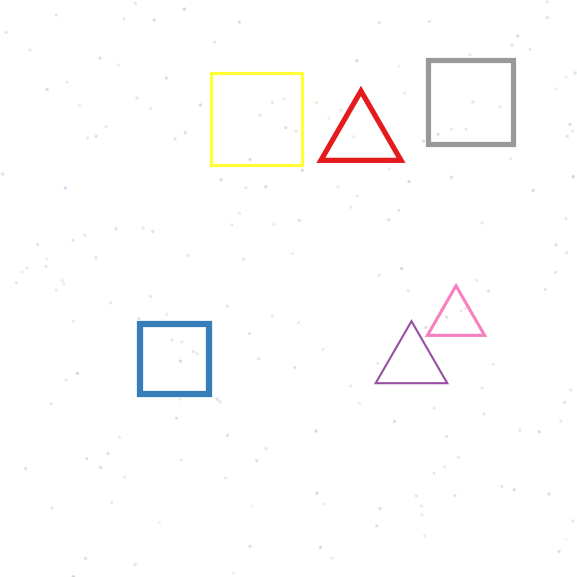[{"shape": "triangle", "thickness": 2.5, "radius": 0.4, "center": [0.625, 0.762]}, {"shape": "square", "thickness": 3, "radius": 0.3, "center": [0.302, 0.378]}, {"shape": "triangle", "thickness": 1, "radius": 0.36, "center": [0.713, 0.371]}, {"shape": "square", "thickness": 1.5, "radius": 0.4, "center": [0.444, 0.793]}, {"shape": "triangle", "thickness": 1.5, "radius": 0.29, "center": [0.79, 0.447]}, {"shape": "square", "thickness": 2.5, "radius": 0.36, "center": [0.815, 0.823]}]